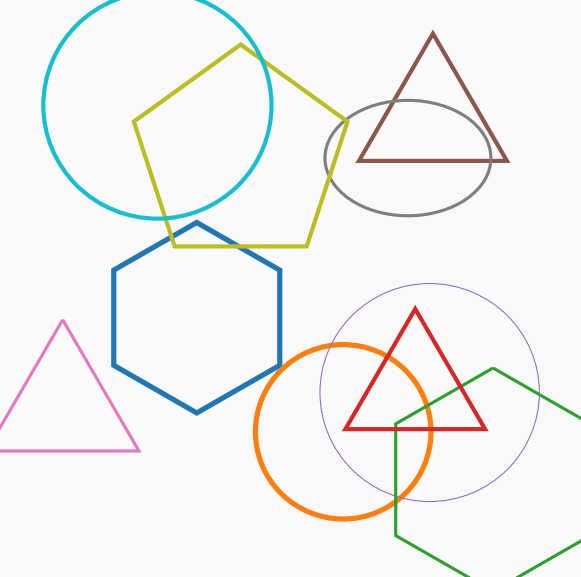[{"shape": "hexagon", "thickness": 2.5, "radius": 0.82, "center": [0.339, 0.449]}, {"shape": "circle", "thickness": 2.5, "radius": 0.76, "center": [0.59, 0.251]}, {"shape": "hexagon", "thickness": 1.5, "radius": 0.97, "center": [0.848, 0.168]}, {"shape": "triangle", "thickness": 2, "radius": 0.69, "center": [0.714, 0.325]}, {"shape": "circle", "thickness": 0.5, "radius": 0.94, "center": [0.739, 0.319]}, {"shape": "triangle", "thickness": 2, "radius": 0.73, "center": [0.745, 0.794]}, {"shape": "triangle", "thickness": 1.5, "radius": 0.76, "center": [0.108, 0.294]}, {"shape": "oval", "thickness": 1.5, "radius": 0.71, "center": [0.702, 0.725]}, {"shape": "pentagon", "thickness": 2, "radius": 0.97, "center": [0.414, 0.729]}, {"shape": "circle", "thickness": 2, "radius": 0.98, "center": [0.271, 0.817]}]